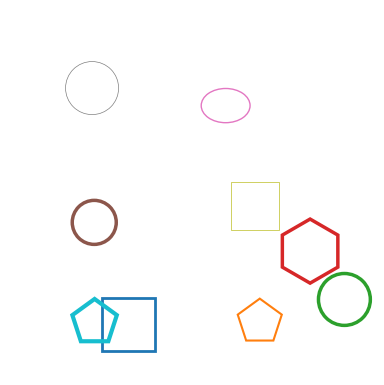[{"shape": "square", "thickness": 2, "radius": 0.34, "center": [0.333, 0.157]}, {"shape": "pentagon", "thickness": 1.5, "radius": 0.3, "center": [0.675, 0.164]}, {"shape": "circle", "thickness": 2.5, "radius": 0.34, "center": [0.895, 0.222]}, {"shape": "hexagon", "thickness": 2.5, "radius": 0.42, "center": [0.805, 0.348]}, {"shape": "circle", "thickness": 2.5, "radius": 0.29, "center": [0.245, 0.422]}, {"shape": "oval", "thickness": 1, "radius": 0.32, "center": [0.586, 0.726]}, {"shape": "circle", "thickness": 0.5, "radius": 0.34, "center": [0.239, 0.771]}, {"shape": "square", "thickness": 0.5, "radius": 0.31, "center": [0.662, 0.465]}, {"shape": "pentagon", "thickness": 3, "radius": 0.3, "center": [0.246, 0.163]}]